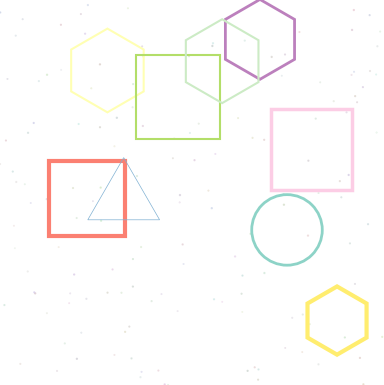[{"shape": "circle", "thickness": 2, "radius": 0.46, "center": [0.745, 0.403]}, {"shape": "hexagon", "thickness": 1.5, "radius": 0.54, "center": [0.279, 0.817]}, {"shape": "square", "thickness": 3, "radius": 0.49, "center": [0.226, 0.485]}, {"shape": "triangle", "thickness": 0.5, "radius": 0.54, "center": [0.321, 0.483]}, {"shape": "square", "thickness": 1.5, "radius": 0.54, "center": [0.463, 0.748]}, {"shape": "square", "thickness": 2.5, "radius": 0.53, "center": [0.809, 0.612]}, {"shape": "hexagon", "thickness": 2, "radius": 0.52, "center": [0.675, 0.898]}, {"shape": "hexagon", "thickness": 1.5, "radius": 0.54, "center": [0.577, 0.841]}, {"shape": "hexagon", "thickness": 3, "radius": 0.44, "center": [0.875, 0.167]}]